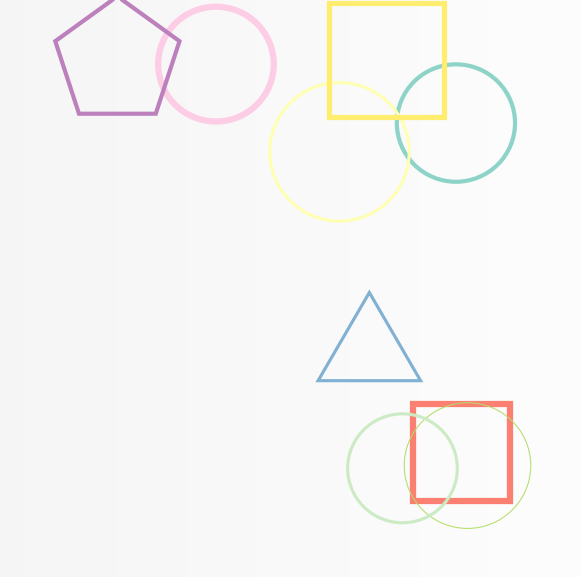[{"shape": "circle", "thickness": 2, "radius": 0.51, "center": [0.784, 0.786]}, {"shape": "circle", "thickness": 1.5, "radius": 0.6, "center": [0.584, 0.736]}, {"shape": "square", "thickness": 3, "radius": 0.42, "center": [0.794, 0.216]}, {"shape": "triangle", "thickness": 1.5, "radius": 0.51, "center": [0.635, 0.391]}, {"shape": "circle", "thickness": 0.5, "radius": 0.54, "center": [0.804, 0.193]}, {"shape": "circle", "thickness": 3, "radius": 0.5, "center": [0.372, 0.888]}, {"shape": "pentagon", "thickness": 2, "radius": 0.56, "center": [0.202, 0.893]}, {"shape": "circle", "thickness": 1.5, "radius": 0.47, "center": [0.692, 0.188]}, {"shape": "square", "thickness": 2.5, "radius": 0.49, "center": [0.665, 0.896]}]